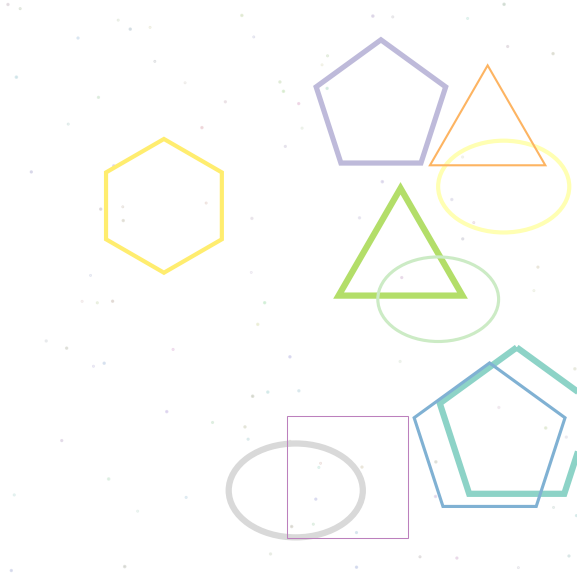[{"shape": "pentagon", "thickness": 3, "radius": 0.7, "center": [0.895, 0.257]}, {"shape": "oval", "thickness": 2, "radius": 0.57, "center": [0.872, 0.676]}, {"shape": "pentagon", "thickness": 2.5, "radius": 0.59, "center": [0.66, 0.812]}, {"shape": "pentagon", "thickness": 1.5, "radius": 0.69, "center": [0.848, 0.233]}, {"shape": "triangle", "thickness": 1, "radius": 0.58, "center": [0.844, 0.771]}, {"shape": "triangle", "thickness": 3, "radius": 0.62, "center": [0.694, 0.549]}, {"shape": "oval", "thickness": 3, "radius": 0.58, "center": [0.512, 0.15]}, {"shape": "square", "thickness": 0.5, "radius": 0.53, "center": [0.601, 0.173]}, {"shape": "oval", "thickness": 1.5, "radius": 0.52, "center": [0.759, 0.481]}, {"shape": "hexagon", "thickness": 2, "radius": 0.58, "center": [0.284, 0.643]}]